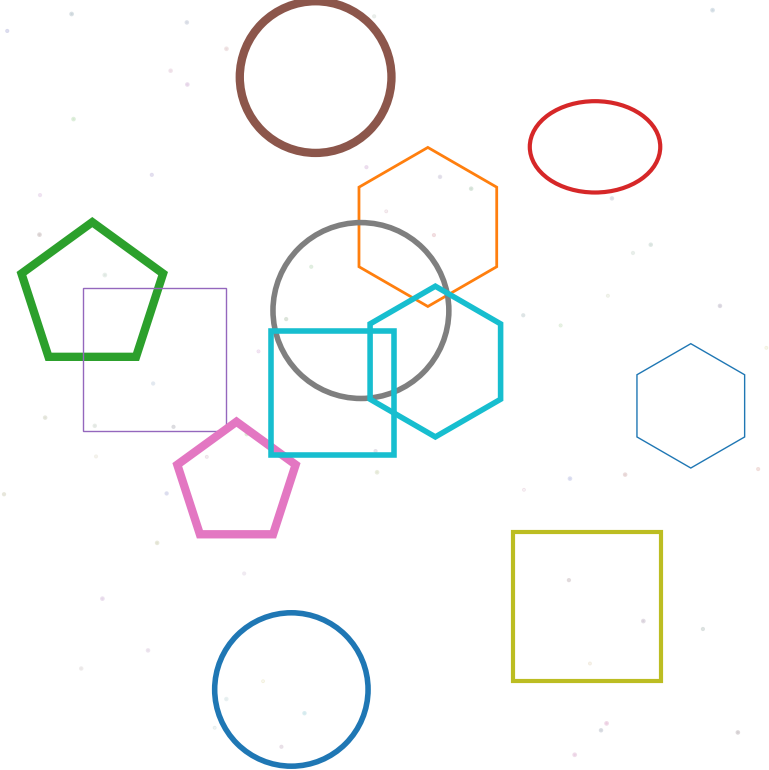[{"shape": "circle", "thickness": 2, "radius": 0.5, "center": [0.378, 0.105]}, {"shape": "hexagon", "thickness": 0.5, "radius": 0.4, "center": [0.897, 0.473]}, {"shape": "hexagon", "thickness": 1, "radius": 0.52, "center": [0.556, 0.705]}, {"shape": "pentagon", "thickness": 3, "radius": 0.48, "center": [0.12, 0.615]}, {"shape": "oval", "thickness": 1.5, "radius": 0.42, "center": [0.773, 0.809]}, {"shape": "square", "thickness": 0.5, "radius": 0.47, "center": [0.201, 0.533]}, {"shape": "circle", "thickness": 3, "radius": 0.49, "center": [0.41, 0.9]}, {"shape": "pentagon", "thickness": 3, "radius": 0.4, "center": [0.307, 0.372]}, {"shape": "circle", "thickness": 2, "radius": 0.57, "center": [0.469, 0.597]}, {"shape": "square", "thickness": 1.5, "radius": 0.48, "center": [0.762, 0.212]}, {"shape": "hexagon", "thickness": 2, "radius": 0.49, "center": [0.565, 0.53]}, {"shape": "square", "thickness": 2, "radius": 0.4, "center": [0.432, 0.49]}]